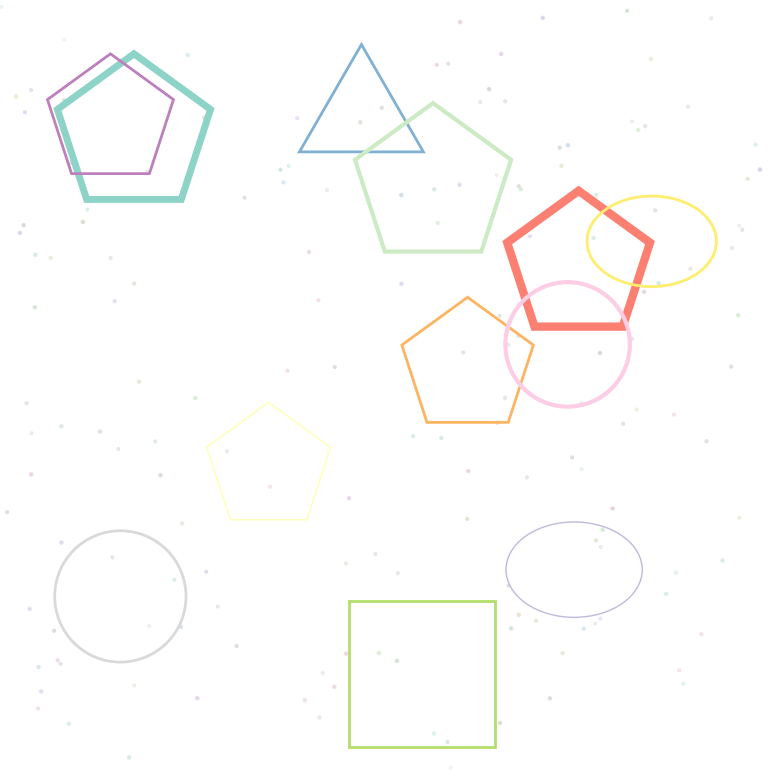[{"shape": "pentagon", "thickness": 2.5, "radius": 0.52, "center": [0.174, 0.826]}, {"shape": "pentagon", "thickness": 0.5, "radius": 0.42, "center": [0.349, 0.393]}, {"shape": "oval", "thickness": 0.5, "radius": 0.44, "center": [0.746, 0.26]}, {"shape": "pentagon", "thickness": 3, "radius": 0.49, "center": [0.751, 0.655]}, {"shape": "triangle", "thickness": 1, "radius": 0.46, "center": [0.469, 0.849]}, {"shape": "pentagon", "thickness": 1, "radius": 0.45, "center": [0.607, 0.524]}, {"shape": "square", "thickness": 1, "radius": 0.47, "center": [0.548, 0.125]}, {"shape": "circle", "thickness": 1.5, "radius": 0.4, "center": [0.737, 0.553]}, {"shape": "circle", "thickness": 1, "radius": 0.43, "center": [0.156, 0.225]}, {"shape": "pentagon", "thickness": 1, "radius": 0.43, "center": [0.143, 0.844]}, {"shape": "pentagon", "thickness": 1.5, "radius": 0.53, "center": [0.562, 0.76]}, {"shape": "oval", "thickness": 1, "radius": 0.42, "center": [0.846, 0.687]}]